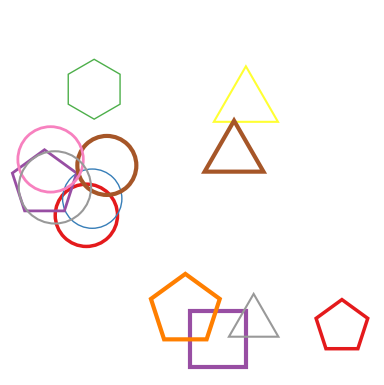[{"shape": "circle", "thickness": 2.5, "radius": 0.4, "center": [0.224, 0.441]}, {"shape": "pentagon", "thickness": 2.5, "radius": 0.35, "center": [0.888, 0.151]}, {"shape": "circle", "thickness": 1, "radius": 0.38, "center": [0.24, 0.484]}, {"shape": "hexagon", "thickness": 1, "radius": 0.39, "center": [0.245, 0.768]}, {"shape": "pentagon", "thickness": 2, "radius": 0.44, "center": [0.116, 0.523]}, {"shape": "square", "thickness": 3, "radius": 0.36, "center": [0.565, 0.119]}, {"shape": "pentagon", "thickness": 3, "radius": 0.47, "center": [0.481, 0.195]}, {"shape": "triangle", "thickness": 1.5, "radius": 0.48, "center": [0.639, 0.732]}, {"shape": "triangle", "thickness": 3, "radius": 0.44, "center": [0.608, 0.598]}, {"shape": "circle", "thickness": 3, "radius": 0.38, "center": [0.278, 0.57]}, {"shape": "circle", "thickness": 2, "radius": 0.42, "center": [0.131, 0.586]}, {"shape": "triangle", "thickness": 1.5, "radius": 0.37, "center": [0.659, 0.163]}, {"shape": "circle", "thickness": 1.5, "radius": 0.47, "center": [0.143, 0.513]}]